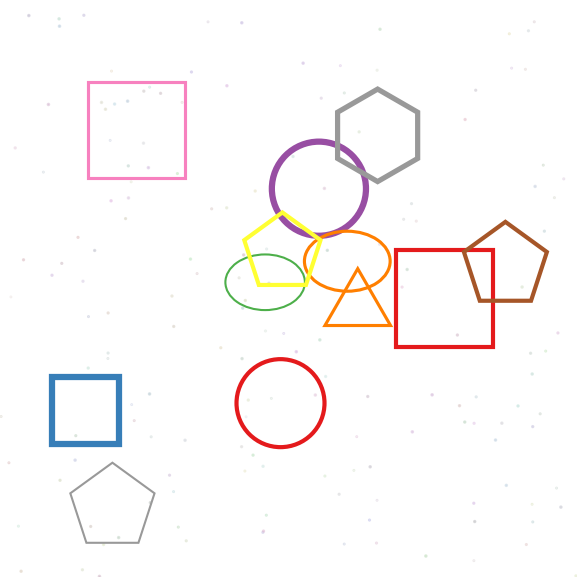[{"shape": "circle", "thickness": 2, "radius": 0.38, "center": [0.486, 0.301]}, {"shape": "square", "thickness": 2, "radius": 0.42, "center": [0.77, 0.483]}, {"shape": "square", "thickness": 3, "radius": 0.29, "center": [0.148, 0.288]}, {"shape": "oval", "thickness": 1, "radius": 0.34, "center": [0.459, 0.51]}, {"shape": "circle", "thickness": 3, "radius": 0.41, "center": [0.552, 0.672]}, {"shape": "oval", "thickness": 1.5, "radius": 0.37, "center": [0.601, 0.547]}, {"shape": "triangle", "thickness": 1.5, "radius": 0.33, "center": [0.619, 0.468]}, {"shape": "pentagon", "thickness": 2, "radius": 0.35, "center": [0.489, 0.562]}, {"shape": "pentagon", "thickness": 2, "radius": 0.38, "center": [0.875, 0.539]}, {"shape": "square", "thickness": 1.5, "radius": 0.42, "center": [0.236, 0.775]}, {"shape": "pentagon", "thickness": 1, "radius": 0.38, "center": [0.195, 0.121]}, {"shape": "hexagon", "thickness": 2.5, "radius": 0.4, "center": [0.654, 0.765]}]